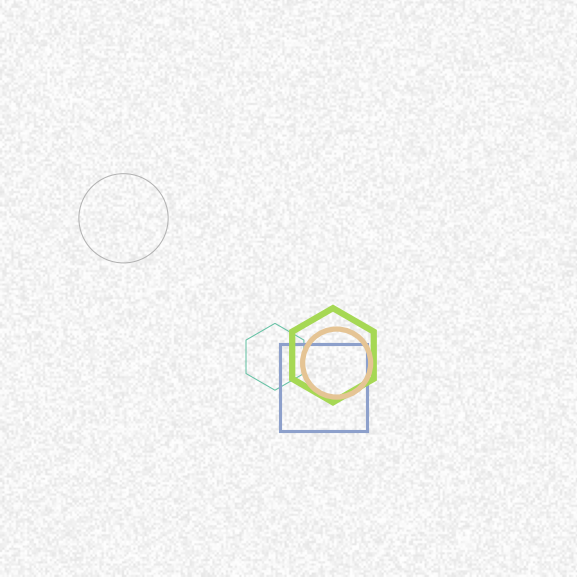[{"shape": "hexagon", "thickness": 0.5, "radius": 0.29, "center": [0.476, 0.381]}, {"shape": "square", "thickness": 1.5, "radius": 0.38, "center": [0.56, 0.327]}, {"shape": "hexagon", "thickness": 3, "radius": 0.41, "center": [0.577, 0.384]}, {"shape": "circle", "thickness": 2.5, "radius": 0.29, "center": [0.583, 0.37]}, {"shape": "circle", "thickness": 0.5, "radius": 0.39, "center": [0.214, 0.621]}]